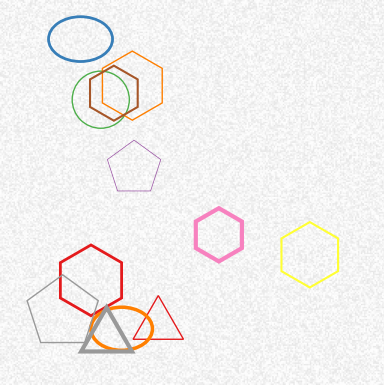[{"shape": "hexagon", "thickness": 2, "radius": 0.46, "center": [0.236, 0.272]}, {"shape": "triangle", "thickness": 1, "radius": 0.38, "center": [0.411, 0.157]}, {"shape": "oval", "thickness": 2, "radius": 0.42, "center": [0.209, 0.898]}, {"shape": "circle", "thickness": 1, "radius": 0.37, "center": [0.262, 0.741]}, {"shape": "pentagon", "thickness": 0.5, "radius": 0.36, "center": [0.348, 0.563]}, {"shape": "oval", "thickness": 2.5, "radius": 0.4, "center": [0.316, 0.146]}, {"shape": "hexagon", "thickness": 1, "radius": 0.45, "center": [0.344, 0.778]}, {"shape": "hexagon", "thickness": 1.5, "radius": 0.42, "center": [0.805, 0.338]}, {"shape": "hexagon", "thickness": 1.5, "radius": 0.36, "center": [0.296, 0.758]}, {"shape": "hexagon", "thickness": 3, "radius": 0.35, "center": [0.568, 0.39]}, {"shape": "pentagon", "thickness": 1, "radius": 0.49, "center": [0.163, 0.189]}, {"shape": "triangle", "thickness": 3, "radius": 0.38, "center": [0.277, 0.125]}]